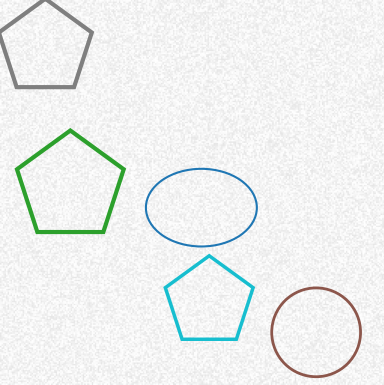[{"shape": "oval", "thickness": 1.5, "radius": 0.72, "center": [0.523, 0.461]}, {"shape": "pentagon", "thickness": 3, "radius": 0.73, "center": [0.183, 0.515]}, {"shape": "circle", "thickness": 2, "radius": 0.58, "center": [0.821, 0.137]}, {"shape": "pentagon", "thickness": 3, "radius": 0.63, "center": [0.118, 0.876]}, {"shape": "pentagon", "thickness": 2.5, "radius": 0.6, "center": [0.543, 0.216]}]